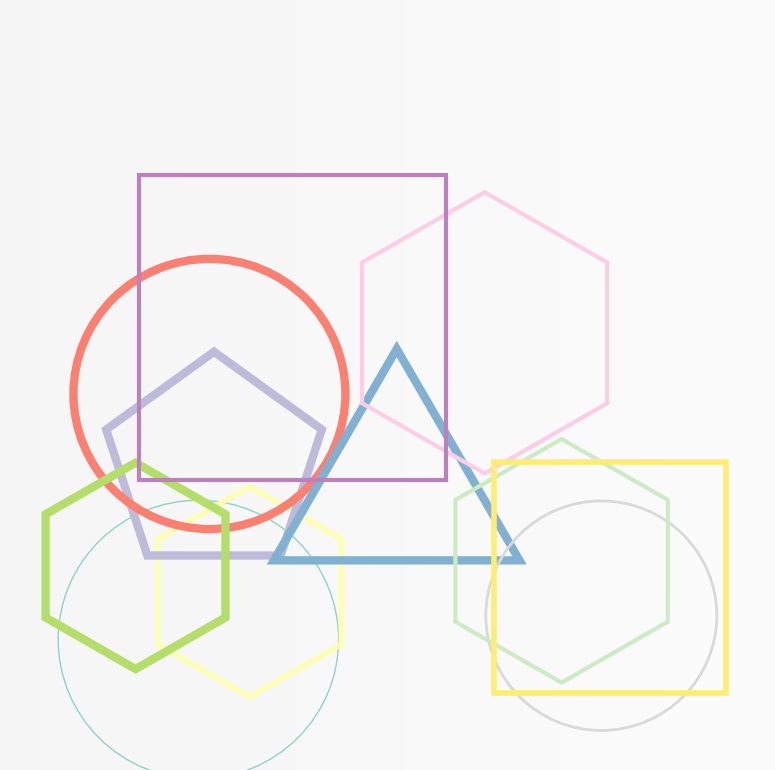[{"shape": "circle", "thickness": 0.5, "radius": 0.9, "center": [0.256, 0.169]}, {"shape": "hexagon", "thickness": 2, "radius": 0.68, "center": [0.322, 0.232]}, {"shape": "pentagon", "thickness": 3, "radius": 0.73, "center": [0.276, 0.397]}, {"shape": "circle", "thickness": 3, "radius": 0.88, "center": [0.27, 0.488]}, {"shape": "triangle", "thickness": 3, "radius": 0.91, "center": [0.512, 0.364]}, {"shape": "hexagon", "thickness": 3, "radius": 0.67, "center": [0.175, 0.265]}, {"shape": "hexagon", "thickness": 1.5, "radius": 0.91, "center": [0.625, 0.568]}, {"shape": "circle", "thickness": 1, "radius": 0.75, "center": [0.776, 0.2]}, {"shape": "square", "thickness": 1.5, "radius": 0.99, "center": [0.377, 0.575]}, {"shape": "hexagon", "thickness": 1.5, "radius": 0.79, "center": [0.725, 0.272]}, {"shape": "square", "thickness": 2, "radius": 0.75, "center": [0.787, 0.25]}]